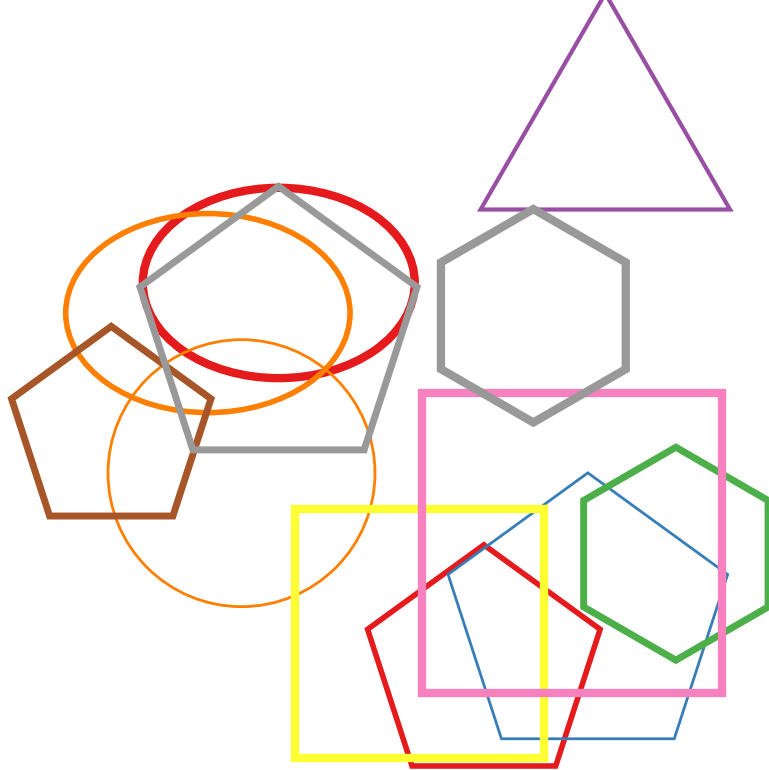[{"shape": "pentagon", "thickness": 2, "radius": 0.79, "center": [0.628, 0.134]}, {"shape": "oval", "thickness": 3, "radius": 0.88, "center": [0.362, 0.633]}, {"shape": "pentagon", "thickness": 1, "radius": 0.95, "center": [0.763, 0.195]}, {"shape": "hexagon", "thickness": 2.5, "radius": 0.69, "center": [0.878, 0.281]}, {"shape": "triangle", "thickness": 1.5, "radius": 0.94, "center": [0.786, 0.821]}, {"shape": "oval", "thickness": 2, "radius": 0.92, "center": [0.27, 0.593]}, {"shape": "circle", "thickness": 1, "radius": 0.87, "center": [0.314, 0.386]}, {"shape": "square", "thickness": 3, "radius": 0.81, "center": [0.544, 0.178]}, {"shape": "pentagon", "thickness": 2.5, "radius": 0.68, "center": [0.144, 0.44]}, {"shape": "square", "thickness": 3, "radius": 0.98, "center": [0.743, 0.295]}, {"shape": "hexagon", "thickness": 3, "radius": 0.69, "center": [0.693, 0.59]}, {"shape": "pentagon", "thickness": 2.5, "radius": 0.95, "center": [0.362, 0.569]}]